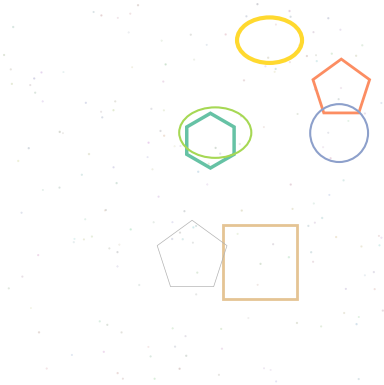[{"shape": "hexagon", "thickness": 2.5, "radius": 0.36, "center": [0.547, 0.635]}, {"shape": "pentagon", "thickness": 2, "radius": 0.39, "center": [0.886, 0.769]}, {"shape": "circle", "thickness": 1.5, "radius": 0.38, "center": [0.881, 0.654]}, {"shape": "oval", "thickness": 1.5, "radius": 0.47, "center": [0.559, 0.656]}, {"shape": "oval", "thickness": 3, "radius": 0.42, "center": [0.7, 0.896]}, {"shape": "square", "thickness": 2, "radius": 0.48, "center": [0.674, 0.32]}, {"shape": "pentagon", "thickness": 0.5, "radius": 0.48, "center": [0.499, 0.333]}]